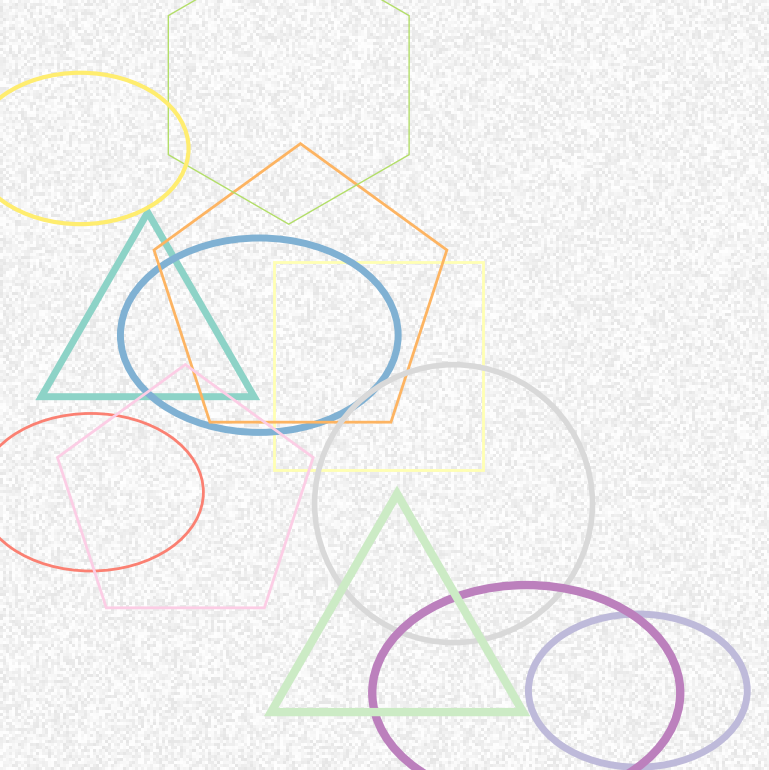[{"shape": "triangle", "thickness": 2.5, "radius": 0.8, "center": [0.192, 0.565]}, {"shape": "square", "thickness": 1, "radius": 0.68, "center": [0.492, 0.525]}, {"shape": "oval", "thickness": 2.5, "radius": 0.71, "center": [0.828, 0.103]}, {"shape": "oval", "thickness": 1, "radius": 0.73, "center": [0.118, 0.361]}, {"shape": "oval", "thickness": 2.5, "radius": 0.9, "center": [0.337, 0.565]}, {"shape": "pentagon", "thickness": 1, "radius": 1.0, "center": [0.39, 0.613]}, {"shape": "hexagon", "thickness": 0.5, "radius": 0.9, "center": [0.375, 0.889]}, {"shape": "pentagon", "thickness": 1, "radius": 0.87, "center": [0.241, 0.352]}, {"shape": "circle", "thickness": 2, "radius": 0.9, "center": [0.589, 0.346]}, {"shape": "oval", "thickness": 3, "radius": 1.0, "center": [0.683, 0.1]}, {"shape": "triangle", "thickness": 3, "radius": 0.94, "center": [0.516, 0.17]}, {"shape": "oval", "thickness": 1.5, "radius": 0.7, "center": [0.104, 0.807]}]